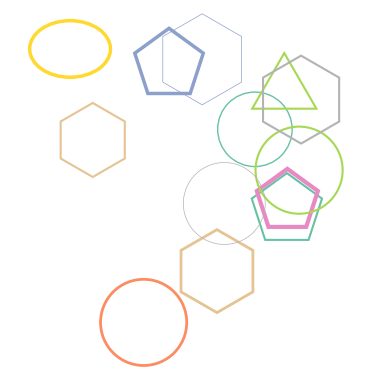[{"shape": "circle", "thickness": 1, "radius": 0.48, "center": [0.662, 0.664]}, {"shape": "pentagon", "thickness": 1.5, "radius": 0.48, "center": [0.745, 0.454]}, {"shape": "circle", "thickness": 2, "radius": 0.56, "center": [0.373, 0.163]}, {"shape": "hexagon", "thickness": 0.5, "radius": 0.59, "center": [0.525, 0.846]}, {"shape": "pentagon", "thickness": 2.5, "radius": 0.47, "center": [0.439, 0.833]}, {"shape": "pentagon", "thickness": 3, "radius": 0.42, "center": [0.746, 0.478]}, {"shape": "circle", "thickness": 1.5, "radius": 0.57, "center": [0.777, 0.558]}, {"shape": "triangle", "thickness": 1.5, "radius": 0.48, "center": [0.738, 0.766]}, {"shape": "oval", "thickness": 2.5, "radius": 0.52, "center": [0.182, 0.873]}, {"shape": "hexagon", "thickness": 1.5, "radius": 0.48, "center": [0.241, 0.636]}, {"shape": "hexagon", "thickness": 2, "radius": 0.54, "center": [0.564, 0.296]}, {"shape": "circle", "thickness": 0.5, "radius": 0.53, "center": [0.583, 0.471]}, {"shape": "hexagon", "thickness": 1.5, "radius": 0.57, "center": [0.782, 0.741]}]